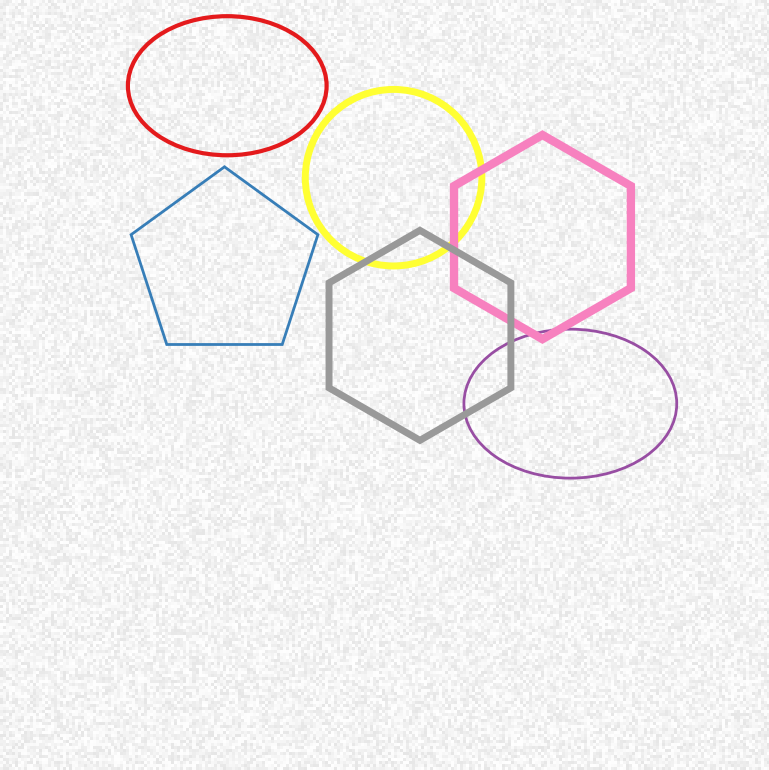[{"shape": "oval", "thickness": 1.5, "radius": 0.65, "center": [0.295, 0.889]}, {"shape": "pentagon", "thickness": 1, "radius": 0.64, "center": [0.292, 0.656]}, {"shape": "oval", "thickness": 1, "radius": 0.69, "center": [0.741, 0.476]}, {"shape": "circle", "thickness": 2.5, "radius": 0.57, "center": [0.511, 0.769]}, {"shape": "hexagon", "thickness": 3, "radius": 0.66, "center": [0.704, 0.692]}, {"shape": "hexagon", "thickness": 2.5, "radius": 0.68, "center": [0.545, 0.564]}]